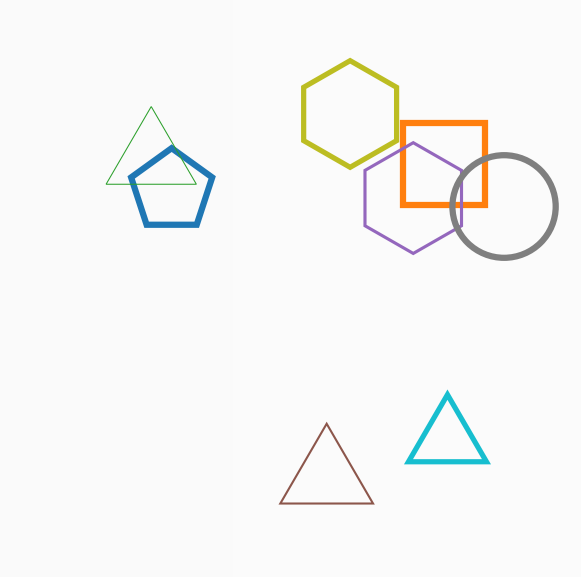[{"shape": "pentagon", "thickness": 3, "radius": 0.37, "center": [0.295, 0.669]}, {"shape": "square", "thickness": 3, "radius": 0.36, "center": [0.764, 0.715]}, {"shape": "triangle", "thickness": 0.5, "radius": 0.45, "center": [0.26, 0.725]}, {"shape": "hexagon", "thickness": 1.5, "radius": 0.48, "center": [0.711, 0.656]}, {"shape": "triangle", "thickness": 1, "radius": 0.46, "center": [0.562, 0.173]}, {"shape": "circle", "thickness": 3, "radius": 0.44, "center": [0.867, 0.642]}, {"shape": "hexagon", "thickness": 2.5, "radius": 0.46, "center": [0.602, 0.802]}, {"shape": "triangle", "thickness": 2.5, "radius": 0.39, "center": [0.77, 0.238]}]